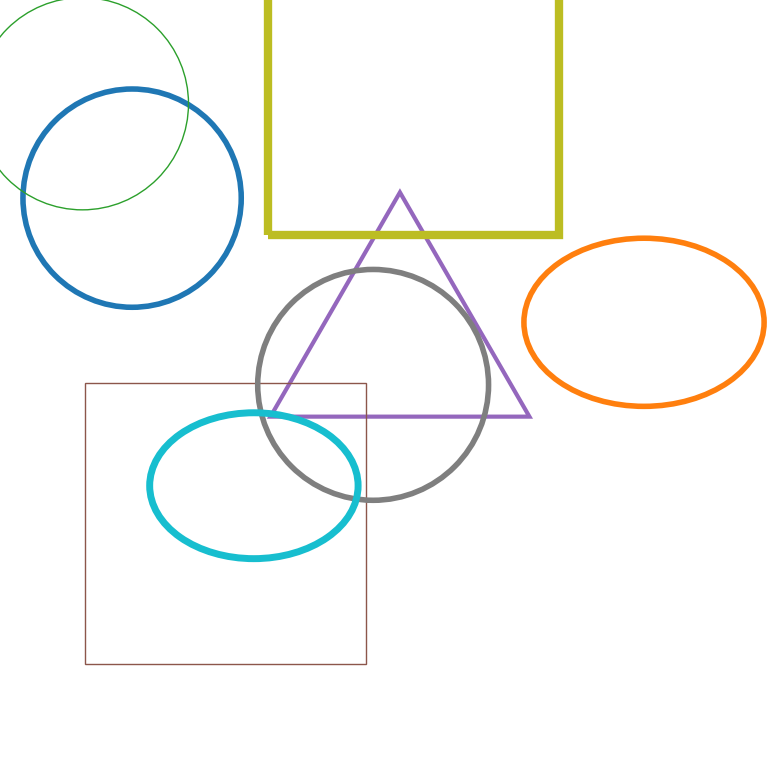[{"shape": "circle", "thickness": 2, "radius": 0.71, "center": [0.172, 0.743]}, {"shape": "oval", "thickness": 2, "radius": 0.78, "center": [0.836, 0.581]}, {"shape": "circle", "thickness": 0.5, "radius": 0.69, "center": [0.107, 0.865]}, {"shape": "triangle", "thickness": 1.5, "radius": 0.97, "center": [0.519, 0.556]}, {"shape": "square", "thickness": 0.5, "radius": 0.91, "center": [0.293, 0.32]}, {"shape": "circle", "thickness": 2, "radius": 0.75, "center": [0.485, 0.5]}, {"shape": "square", "thickness": 3, "radius": 0.94, "center": [0.537, 0.883]}, {"shape": "oval", "thickness": 2.5, "radius": 0.68, "center": [0.33, 0.369]}]